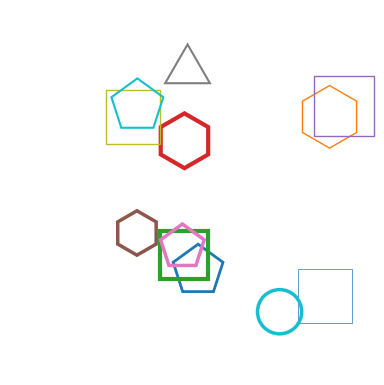[{"shape": "square", "thickness": 0.5, "radius": 0.35, "center": [0.844, 0.23]}, {"shape": "pentagon", "thickness": 2, "radius": 0.34, "center": [0.514, 0.298]}, {"shape": "hexagon", "thickness": 1, "radius": 0.41, "center": [0.856, 0.697]}, {"shape": "square", "thickness": 3, "radius": 0.31, "center": [0.479, 0.338]}, {"shape": "hexagon", "thickness": 3, "radius": 0.36, "center": [0.479, 0.634]}, {"shape": "square", "thickness": 1, "radius": 0.39, "center": [0.893, 0.725]}, {"shape": "hexagon", "thickness": 2.5, "radius": 0.29, "center": [0.356, 0.395]}, {"shape": "pentagon", "thickness": 2.5, "radius": 0.3, "center": [0.474, 0.359]}, {"shape": "triangle", "thickness": 1.5, "radius": 0.34, "center": [0.487, 0.817]}, {"shape": "square", "thickness": 1, "radius": 0.35, "center": [0.346, 0.696]}, {"shape": "circle", "thickness": 2.5, "radius": 0.29, "center": [0.726, 0.19]}, {"shape": "pentagon", "thickness": 1.5, "radius": 0.35, "center": [0.357, 0.726]}]